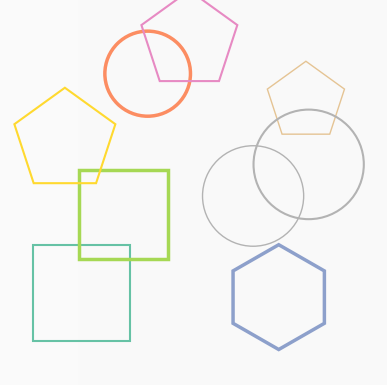[{"shape": "square", "thickness": 1.5, "radius": 0.63, "center": [0.209, 0.238]}, {"shape": "circle", "thickness": 2.5, "radius": 0.55, "center": [0.381, 0.809]}, {"shape": "hexagon", "thickness": 2.5, "radius": 0.68, "center": [0.719, 0.228]}, {"shape": "pentagon", "thickness": 1.5, "radius": 0.65, "center": [0.489, 0.895]}, {"shape": "square", "thickness": 2.5, "radius": 0.58, "center": [0.318, 0.444]}, {"shape": "pentagon", "thickness": 1.5, "radius": 0.69, "center": [0.167, 0.635]}, {"shape": "pentagon", "thickness": 1, "radius": 0.52, "center": [0.789, 0.736]}, {"shape": "circle", "thickness": 1.5, "radius": 0.71, "center": [0.797, 0.573]}, {"shape": "circle", "thickness": 1, "radius": 0.65, "center": [0.653, 0.491]}]